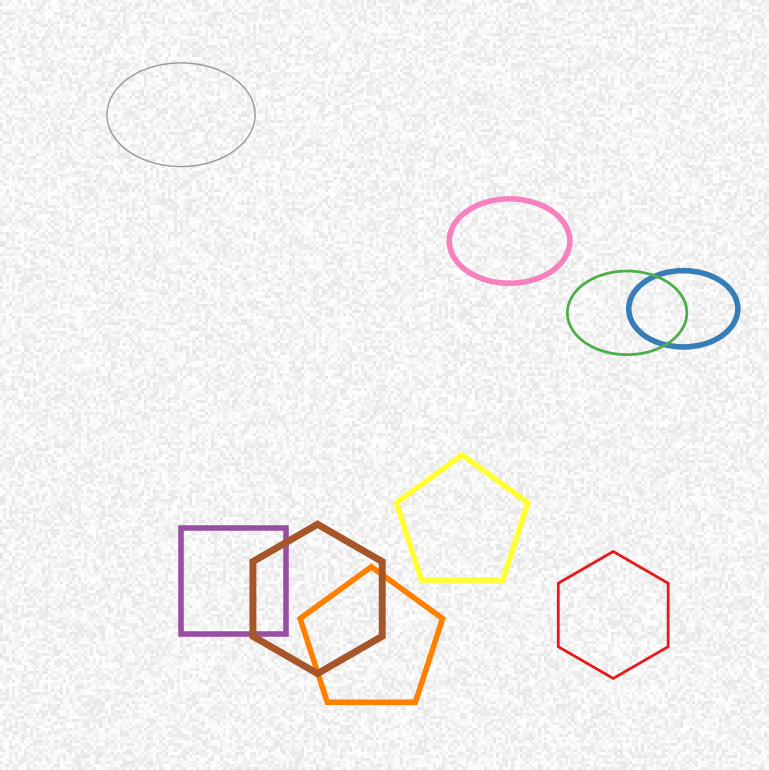[{"shape": "hexagon", "thickness": 1, "radius": 0.41, "center": [0.796, 0.201]}, {"shape": "oval", "thickness": 2, "radius": 0.35, "center": [0.887, 0.599]}, {"shape": "oval", "thickness": 1, "radius": 0.39, "center": [0.814, 0.594]}, {"shape": "square", "thickness": 2, "radius": 0.34, "center": [0.303, 0.245]}, {"shape": "pentagon", "thickness": 2, "radius": 0.49, "center": [0.482, 0.167]}, {"shape": "pentagon", "thickness": 2, "radius": 0.45, "center": [0.6, 0.319]}, {"shape": "hexagon", "thickness": 2.5, "radius": 0.48, "center": [0.412, 0.222]}, {"shape": "oval", "thickness": 2, "radius": 0.39, "center": [0.662, 0.687]}, {"shape": "oval", "thickness": 0.5, "radius": 0.48, "center": [0.235, 0.851]}]